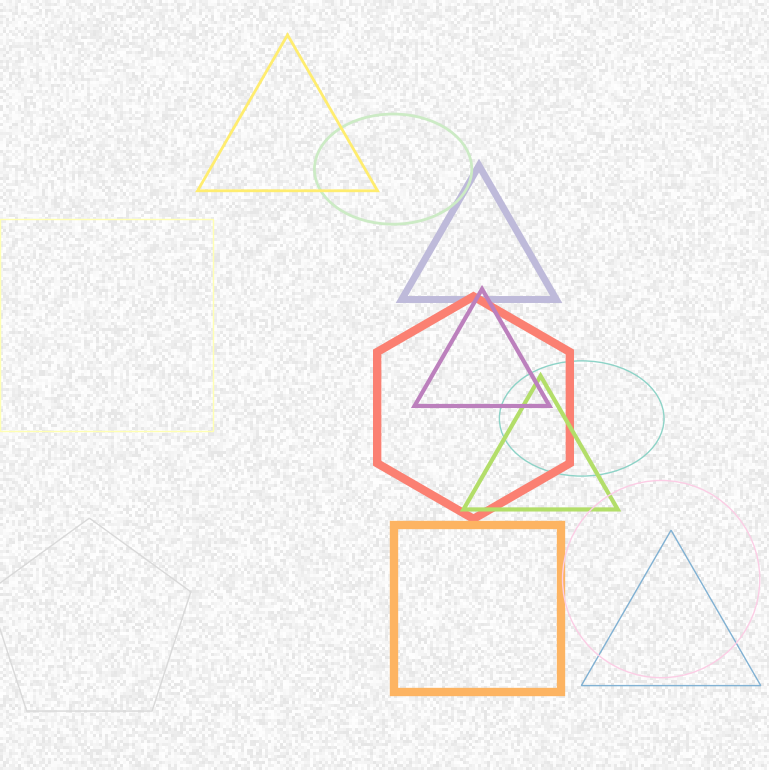[{"shape": "oval", "thickness": 0.5, "radius": 0.53, "center": [0.755, 0.457]}, {"shape": "square", "thickness": 0.5, "radius": 0.69, "center": [0.138, 0.578]}, {"shape": "triangle", "thickness": 2.5, "radius": 0.58, "center": [0.622, 0.669]}, {"shape": "hexagon", "thickness": 3, "radius": 0.72, "center": [0.615, 0.471]}, {"shape": "triangle", "thickness": 0.5, "radius": 0.67, "center": [0.871, 0.177]}, {"shape": "square", "thickness": 3, "radius": 0.54, "center": [0.62, 0.21]}, {"shape": "triangle", "thickness": 1.5, "radius": 0.58, "center": [0.702, 0.396]}, {"shape": "circle", "thickness": 0.5, "radius": 0.64, "center": [0.859, 0.248]}, {"shape": "pentagon", "thickness": 0.5, "radius": 0.69, "center": [0.116, 0.189]}, {"shape": "triangle", "thickness": 1.5, "radius": 0.51, "center": [0.626, 0.523]}, {"shape": "oval", "thickness": 1, "radius": 0.51, "center": [0.511, 0.78]}, {"shape": "triangle", "thickness": 1, "radius": 0.67, "center": [0.373, 0.82]}]